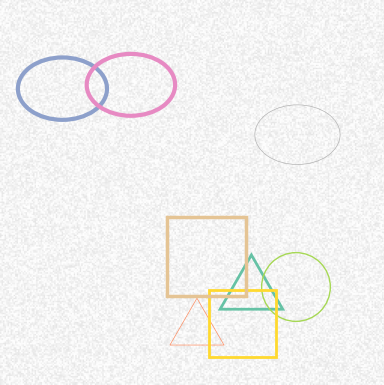[{"shape": "triangle", "thickness": 2, "radius": 0.47, "center": [0.653, 0.244]}, {"shape": "triangle", "thickness": 0.5, "radius": 0.41, "center": [0.512, 0.144]}, {"shape": "oval", "thickness": 3, "radius": 0.58, "center": [0.162, 0.77]}, {"shape": "oval", "thickness": 3, "radius": 0.57, "center": [0.34, 0.78]}, {"shape": "circle", "thickness": 1, "radius": 0.45, "center": [0.769, 0.255]}, {"shape": "square", "thickness": 2, "radius": 0.44, "center": [0.63, 0.16]}, {"shape": "square", "thickness": 2.5, "radius": 0.51, "center": [0.537, 0.333]}, {"shape": "oval", "thickness": 0.5, "radius": 0.55, "center": [0.773, 0.65]}]